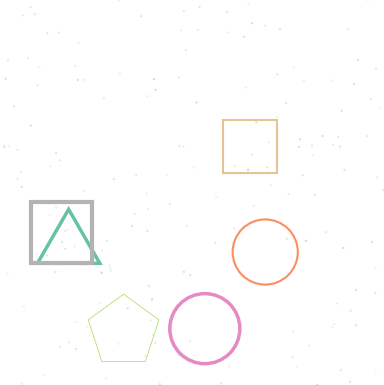[{"shape": "triangle", "thickness": 2.5, "radius": 0.47, "center": [0.178, 0.363]}, {"shape": "circle", "thickness": 1.5, "radius": 0.42, "center": [0.689, 0.345]}, {"shape": "circle", "thickness": 2.5, "radius": 0.45, "center": [0.532, 0.146]}, {"shape": "pentagon", "thickness": 0.5, "radius": 0.48, "center": [0.321, 0.139]}, {"shape": "square", "thickness": 1.5, "radius": 0.35, "center": [0.649, 0.619]}, {"shape": "square", "thickness": 3, "radius": 0.4, "center": [0.159, 0.395]}]